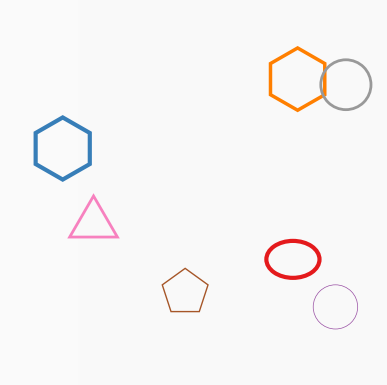[{"shape": "oval", "thickness": 3, "radius": 0.34, "center": [0.756, 0.326]}, {"shape": "hexagon", "thickness": 3, "radius": 0.4, "center": [0.162, 0.614]}, {"shape": "circle", "thickness": 0.5, "radius": 0.29, "center": [0.866, 0.203]}, {"shape": "hexagon", "thickness": 2.5, "radius": 0.4, "center": [0.768, 0.794]}, {"shape": "pentagon", "thickness": 1, "radius": 0.31, "center": [0.478, 0.241]}, {"shape": "triangle", "thickness": 2, "radius": 0.36, "center": [0.241, 0.42]}, {"shape": "circle", "thickness": 2, "radius": 0.32, "center": [0.893, 0.78]}]